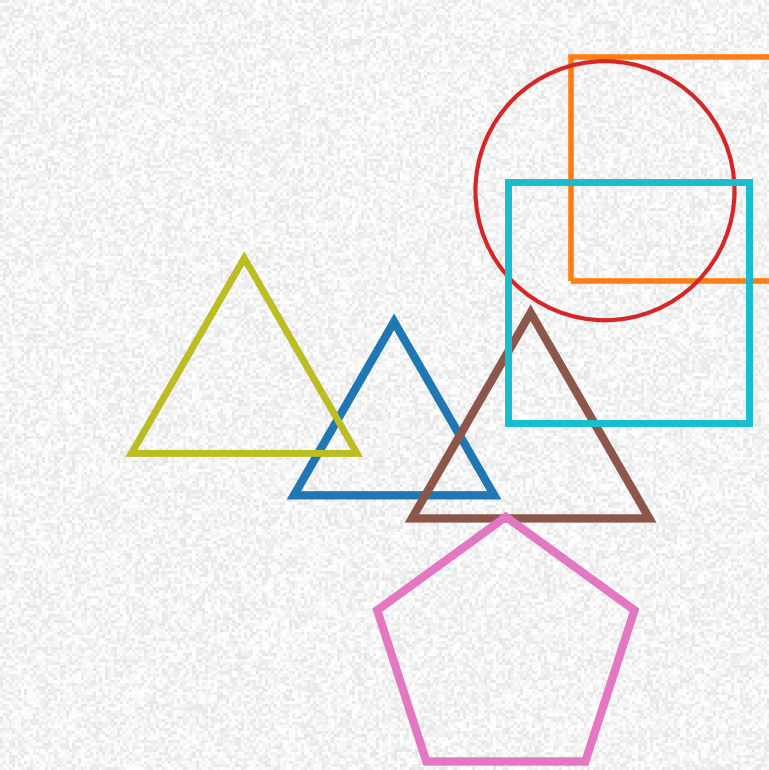[{"shape": "triangle", "thickness": 3, "radius": 0.75, "center": [0.512, 0.432]}, {"shape": "square", "thickness": 2, "radius": 0.73, "center": [0.888, 0.781]}, {"shape": "circle", "thickness": 1.5, "radius": 0.84, "center": [0.786, 0.752]}, {"shape": "triangle", "thickness": 3, "radius": 0.89, "center": [0.689, 0.416]}, {"shape": "pentagon", "thickness": 3, "radius": 0.88, "center": [0.657, 0.153]}, {"shape": "triangle", "thickness": 2.5, "radius": 0.85, "center": [0.317, 0.496]}, {"shape": "square", "thickness": 2.5, "radius": 0.78, "center": [0.816, 0.607]}]